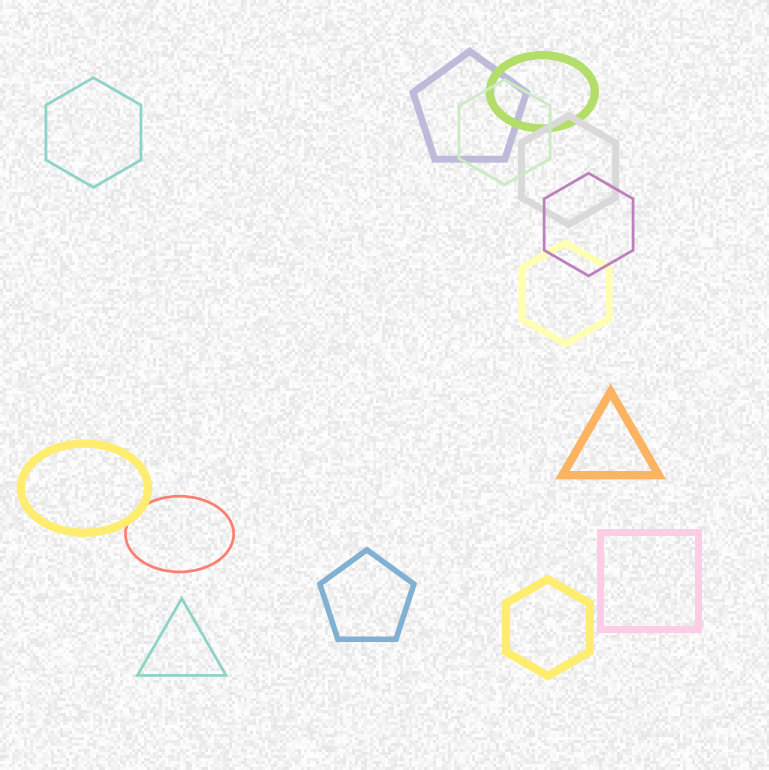[{"shape": "hexagon", "thickness": 1, "radius": 0.36, "center": [0.121, 0.828]}, {"shape": "triangle", "thickness": 1, "radius": 0.33, "center": [0.236, 0.156]}, {"shape": "hexagon", "thickness": 2.5, "radius": 0.33, "center": [0.734, 0.619]}, {"shape": "pentagon", "thickness": 2.5, "radius": 0.39, "center": [0.61, 0.856]}, {"shape": "oval", "thickness": 1, "radius": 0.35, "center": [0.233, 0.306]}, {"shape": "pentagon", "thickness": 2, "radius": 0.32, "center": [0.476, 0.222]}, {"shape": "triangle", "thickness": 3, "radius": 0.36, "center": [0.793, 0.419]}, {"shape": "oval", "thickness": 3, "radius": 0.34, "center": [0.704, 0.881]}, {"shape": "square", "thickness": 2.5, "radius": 0.32, "center": [0.843, 0.246]}, {"shape": "hexagon", "thickness": 2.5, "radius": 0.35, "center": [0.738, 0.779]}, {"shape": "hexagon", "thickness": 1, "radius": 0.33, "center": [0.764, 0.708]}, {"shape": "hexagon", "thickness": 1, "radius": 0.34, "center": [0.655, 0.828]}, {"shape": "oval", "thickness": 3, "radius": 0.41, "center": [0.11, 0.366]}, {"shape": "hexagon", "thickness": 3, "radius": 0.31, "center": [0.711, 0.185]}]